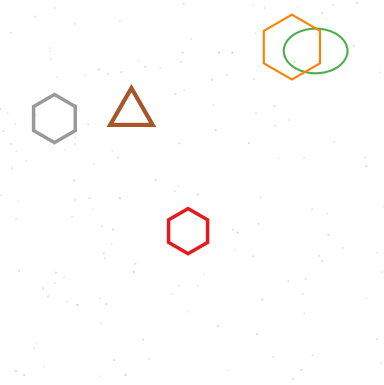[{"shape": "hexagon", "thickness": 2.5, "radius": 0.29, "center": [0.489, 0.4]}, {"shape": "oval", "thickness": 1.5, "radius": 0.41, "center": [0.82, 0.868]}, {"shape": "hexagon", "thickness": 1.5, "radius": 0.42, "center": [0.758, 0.878]}, {"shape": "triangle", "thickness": 3, "radius": 0.32, "center": [0.341, 0.707]}, {"shape": "hexagon", "thickness": 2.5, "radius": 0.31, "center": [0.141, 0.692]}]